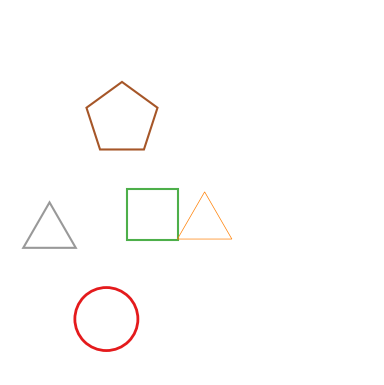[{"shape": "circle", "thickness": 2, "radius": 0.41, "center": [0.276, 0.171]}, {"shape": "square", "thickness": 1.5, "radius": 0.33, "center": [0.397, 0.443]}, {"shape": "triangle", "thickness": 0.5, "radius": 0.41, "center": [0.532, 0.42]}, {"shape": "pentagon", "thickness": 1.5, "radius": 0.48, "center": [0.317, 0.69]}, {"shape": "triangle", "thickness": 1.5, "radius": 0.39, "center": [0.129, 0.396]}]